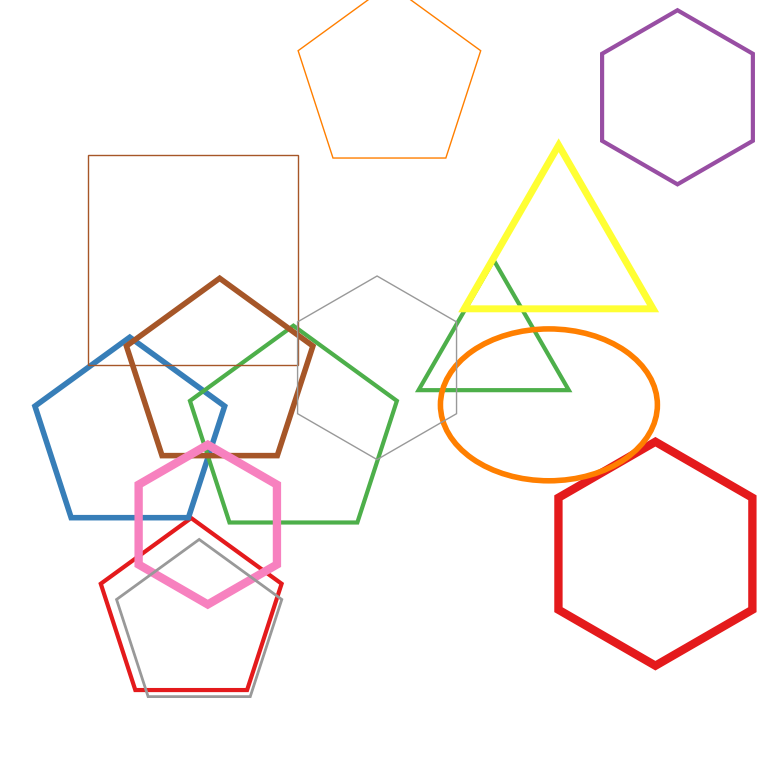[{"shape": "pentagon", "thickness": 1.5, "radius": 0.62, "center": [0.248, 0.204]}, {"shape": "hexagon", "thickness": 3, "radius": 0.73, "center": [0.851, 0.281]}, {"shape": "pentagon", "thickness": 2, "radius": 0.65, "center": [0.169, 0.432]}, {"shape": "pentagon", "thickness": 1.5, "radius": 0.71, "center": [0.381, 0.436]}, {"shape": "triangle", "thickness": 1.5, "radius": 0.56, "center": [0.641, 0.55]}, {"shape": "hexagon", "thickness": 1.5, "radius": 0.57, "center": [0.88, 0.874]}, {"shape": "oval", "thickness": 2, "radius": 0.7, "center": [0.713, 0.474]}, {"shape": "pentagon", "thickness": 0.5, "radius": 0.62, "center": [0.506, 0.896]}, {"shape": "triangle", "thickness": 2.5, "radius": 0.71, "center": [0.726, 0.67]}, {"shape": "pentagon", "thickness": 2, "radius": 0.64, "center": [0.285, 0.511]}, {"shape": "square", "thickness": 0.5, "radius": 0.68, "center": [0.251, 0.662]}, {"shape": "hexagon", "thickness": 3, "radius": 0.52, "center": [0.27, 0.319]}, {"shape": "pentagon", "thickness": 1, "radius": 0.56, "center": [0.259, 0.187]}, {"shape": "hexagon", "thickness": 0.5, "radius": 0.6, "center": [0.49, 0.522]}]